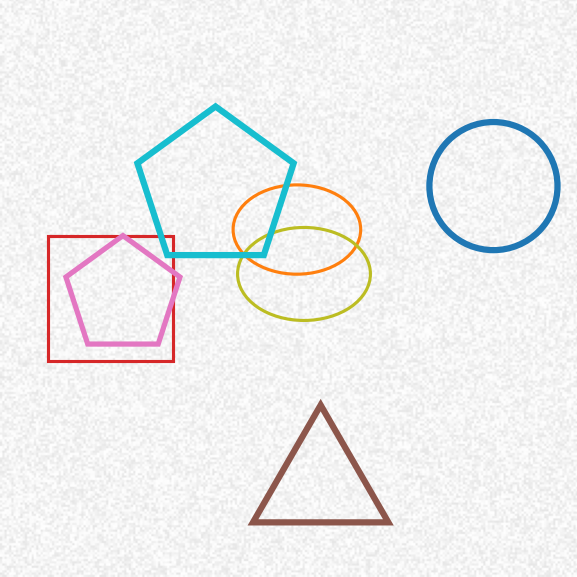[{"shape": "circle", "thickness": 3, "radius": 0.55, "center": [0.854, 0.677]}, {"shape": "oval", "thickness": 1.5, "radius": 0.55, "center": [0.514, 0.602]}, {"shape": "square", "thickness": 1.5, "radius": 0.54, "center": [0.191, 0.482]}, {"shape": "triangle", "thickness": 3, "radius": 0.68, "center": [0.555, 0.162]}, {"shape": "pentagon", "thickness": 2.5, "radius": 0.52, "center": [0.213, 0.487]}, {"shape": "oval", "thickness": 1.5, "radius": 0.58, "center": [0.526, 0.525]}, {"shape": "pentagon", "thickness": 3, "radius": 0.71, "center": [0.373, 0.672]}]